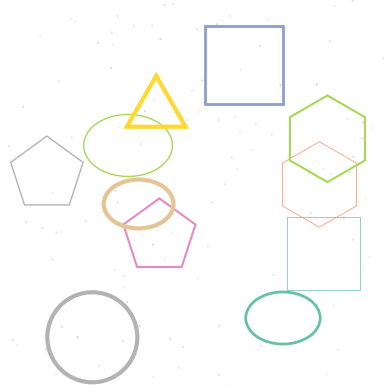[{"shape": "square", "thickness": 0.5, "radius": 0.47, "center": [0.839, 0.342]}, {"shape": "oval", "thickness": 2, "radius": 0.48, "center": [0.735, 0.174]}, {"shape": "hexagon", "thickness": 0.5, "radius": 0.56, "center": [0.83, 0.521]}, {"shape": "square", "thickness": 2, "radius": 0.51, "center": [0.634, 0.831]}, {"shape": "pentagon", "thickness": 1.5, "radius": 0.49, "center": [0.414, 0.386]}, {"shape": "hexagon", "thickness": 1.5, "radius": 0.56, "center": [0.85, 0.64]}, {"shape": "oval", "thickness": 1, "radius": 0.58, "center": [0.333, 0.622]}, {"shape": "triangle", "thickness": 3, "radius": 0.44, "center": [0.406, 0.715]}, {"shape": "oval", "thickness": 3, "radius": 0.45, "center": [0.36, 0.47]}, {"shape": "circle", "thickness": 3, "radius": 0.58, "center": [0.24, 0.124]}, {"shape": "pentagon", "thickness": 1, "radius": 0.49, "center": [0.122, 0.548]}]